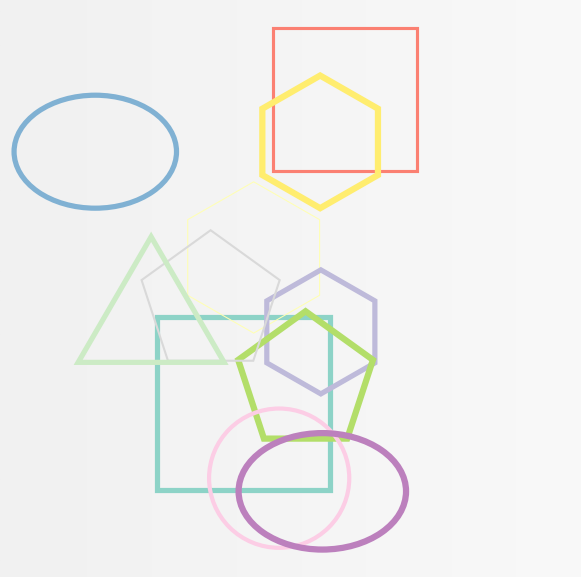[{"shape": "square", "thickness": 2.5, "radius": 0.75, "center": [0.419, 0.3]}, {"shape": "hexagon", "thickness": 0.5, "radius": 0.65, "center": [0.436, 0.553]}, {"shape": "hexagon", "thickness": 2.5, "radius": 0.54, "center": [0.552, 0.424]}, {"shape": "square", "thickness": 1.5, "radius": 0.62, "center": [0.594, 0.827]}, {"shape": "oval", "thickness": 2.5, "radius": 0.7, "center": [0.164, 0.736]}, {"shape": "pentagon", "thickness": 3, "radius": 0.61, "center": [0.526, 0.338]}, {"shape": "circle", "thickness": 2, "radius": 0.6, "center": [0.48, 0.171]}, {"shape": "pentagon", "thickness": 1, "radius": 0.62, "center": [0.362, 0.476]}, {"shape": "oval", "thickness": 3, "radius": 0.72, "center": [0.555, 0.148]}, {"shape": "triangle", "thickness": 2.5, "radius": 0.72, "center": [0.26, 0.444]}, {"shape": "hexagon", "thickness": 3, "radius": 0.57, "center": [0.551, 0.753]}]